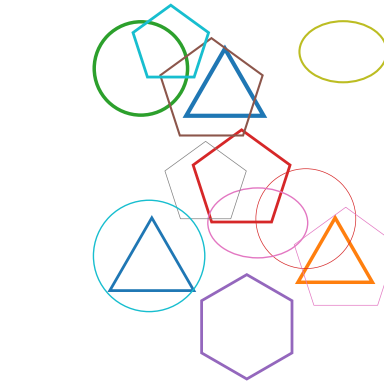[{"shape": "triangle", "thickness": 2, "radius": 0.63, "center": [0.394, 0.308]}, {"shape": "triangle", "thickness": 3, "radius": 0.58, "center": [0.584, 0.757]}, {"shape": "triangle", "thickness": 2.5, "radius": 0.56, "center": [0.871, 0.323]}, {"shape": "circle", "thickness": 2.5, "radius": 0.61, "center": [0.366, 0.822]}, {"shape": "pentagon", "thickness": 2, "radius": 0.66, "center": [0.628, 0.53]}, {"shape": "circle", "thickness": 0.5, "radius": 0.65, "center": [0.794, 0.432]}, {"shape": "hexagon", "thickness": 2, "radius": 0.68, "center": [0.641, 0.151]}, {"shape": "pentagon", "thickness": 1.5, "radius": 0.7, "center": [0.549, 0.761]}, {"shape": "pentagon", "thickness": 0.5, "radius": 0.7, "center": [0.898, 0.321]}, {"shape": "oval", "thickness": 1, "radius": 0.65, "center": [0.67, 0.421]}, {"shape": "pentagon", "thickness": 0.5, "radius": 0.56, "center": [0.534, 0.522]}, {"shape": "oval", "thickness": 1.5, "radius": 0.57, "center": [0.891, 0.866]}, {"shape": "pentagon", "thickness": 2, "radius": 0.52, "center": [0.444, 0.883]}, {"shape": "circle", "thickness": 1, "radius": 0.72, "center": [0.387, 0.335]}]